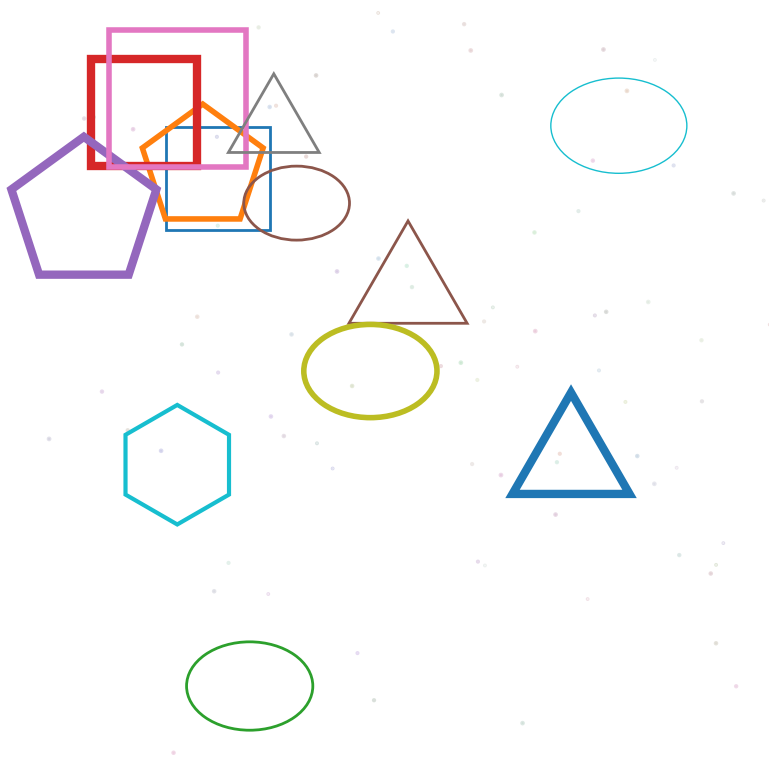[{"shape": "triangle", "thickness": 3, "radius": 0.44, "center": [0.742, 0.402]}, {"shape": "square", "thickness": 1, "radius": 0.34, "center": [0.283, 0.768]}, {"shape": "pentagon", "thickness": 2, "radius": 0.41, "center": [0.263, 0.782]}, {"shape": "oval", "thickness": 1, "radius": 0.41, "center": [0.324, 0.109]}, {"shape": "square", "thickness": 3, "radius": 0.34, "center": [0.187, 0.854]}, {"shape": "pentagon", "thickness": 3, "radius": 0.49, "center": [0.109, 0.723]}, {"shape": "oval", "thickness": 1, "radius": 0.34, "center": [0.385, 0.736]}, {"shape": "triangle", "thickness": 1, "radius": 0.44, "center": [0.53, 0.624]}, {"shape": "square", "thickness": 2, "radius": 0.45, "center": [0.231, 0.872]}, {"shape": "triangle", "thickness": 1, "radius": 0.34, "center": [0.356, 0.836]}, {"shape": "oval", "thickness": 2, "radius": 0.43, "center": [0.481, 0.518]}, {"shape": "oval", "thickness": 0.5, "radius": 0.44, "center": [0.804, 0.837]}, {"shape": "hexagon", "thickness": 1.5, "radius": 0.39, "center": [0.23, 0.396]}]